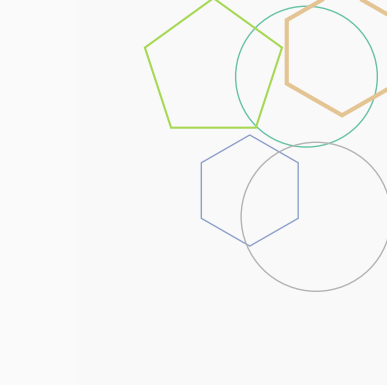[{"shape": "circle", "thickness": 1, "radius": 0.91, "center": [0.791, 0.801]}, {"shape": "hexagon", "thickness": 1, "radius": 0.72, "center": [0.645, 0.505]}, {"shape": "pentagon", "thickness": 1.5, "radius": 0.93, "center": [0.551, 0.819]}, {"shape": "hexagon", "thickness": 3, "radius": 0.82, "center": [0.883, 0.865]}, {"shape": "circle", "thickness": 1, "radius": 0.97, "center": [0.816, 0.437]}]